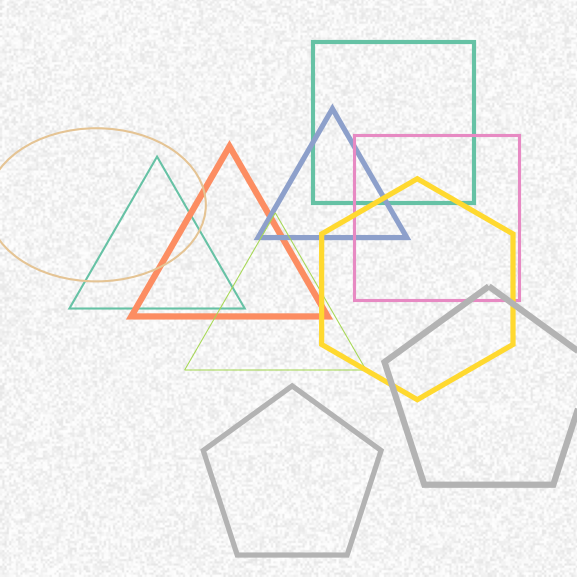[{"shape": "triangle", "thickness": 1, "radius": 0.88, "center": [0.272, 0.553]}, {"shape": "square", "thickness": 2, "radius": 0.7, "center": [0.682, 0.787]}, {"shape": "triangle", "thickness": 3, "radius": 0.98, "center": [0.397, 0.549]}, {"shape": "triangle", "thickness": 2.5, "radius": 0.74, "center": [0.576, 0.662]}, {"shape": "square", "thickness": 1.5, "radius": 0.71, "center": [0.755, 0.623]}, {"shape": "triangle", "thickness": 0.5, "radius": 0.91, "center": [0.477, 0.449]}, {"shape": "hexagon", "thickness": 2.5, "radius": 0.96, "center": [0.723, 0.498]}, {"shape": "oval", "thickness": 1, "radius": 0.95, "center": [0.167, 0.644]}, {"shape": "pentagon", "thickness": 2.5, "radius": 0.81, "center": [0.506, 0.169]}, {"shape": "pentagon", "thickness": 3, "radius": 0.95, "center": [0.846, 0.313]}]